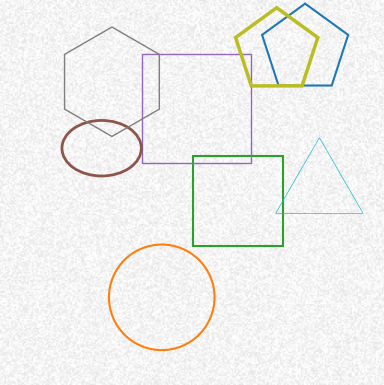[{"shape": "pentagon", "thickness": 1.5, "radius": 0.59, "center": [0.793, 0.873]}, {"shape": "circle", "thickness": 1.5, "radius": 0.69, "center": [0.42, 0.228]}, {"shape": "square", "thickness": 1.5, "radius": 0.58, "center": [0.618, 0.478]}, {"shape": "square", "thickness": 1, "radius": 0.71, "center": [0.511, 0.717]}, {"shape": "oval", "thickness": 2, "radius": 0.52, "center": [0.264, 0.615]}, {"shape": "hexagon", "thickness": 1, "radius": 0.71, "center": [0.291, 0.788]}, {"shape": "pentagon", "thickness": 2.5, "radius": 0.56, "center": [0.719, 0.868]}, {"shape": "triangle", "thickness": 0.5, "radius": 0.66, "center": [0.83, 0.511]}]